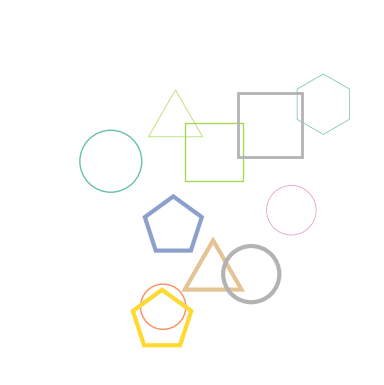[{"shape": "hexagon", "thickness": 0.5, "radius": 0.39, "center": [0.84, 0.729]}, {"shape": "circle", "thickness": 1, "radius": 0.4, "center": [0.288, 0.581]}, {"shape": "circle", "thickness": 1, "radius": 0.29, "center": [0.424, 0.203]}, {"shape": "pentagon", "thickness": 3, "radius": 0.39, "center": [0.45, 0.412]}, {"shape": "circle", "thickness": 0.5, "radius": 0.32, "center": [0.757, 0.454]}, {"shape": "square", "thickness": 1, "radius": 0.38, "center": [0.555, 0.606]}, {"shape": "triangle", "thickness": 0.5, "radius": 0.41, "center": [0.456, 0.685]}, {"shape": "pentagon", "thickness": 3, "radius": 0.4, "center": [0.421, 0.168]}, {"shape": "triangle", "thickness": 3, "radius": 0.43, "center": [0.554, 0.29]}, {"shape": "square", "thickness": 2, "radius": 0.42, "center": [0.702, 0.676]}, {"shape": "circle", "thickness": 3, "radius": 0.36, "center": [0.653, 0.288]}]